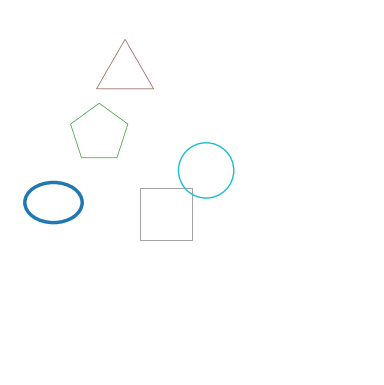[{"shape": "oval", "thickness": 2.5, "radius": 0.37, "center": [0.139, 0.474]}, {"shape": "pentagon", "thickness": 0.5, "radius": 0.39, "center": [0.258, 0.654]}, {"shape": "triangle", "thickness": 0.5, "radius": 0.43, "center": [0.325, 0.812]}, {"shape": "square", "thickness": 0.5, "radius": 0.34, "center": [0.432, 0.445]}, {"shape": "circle", "thickness": 1, "radius": 0.36, "center": [0.535, 0.557]}]